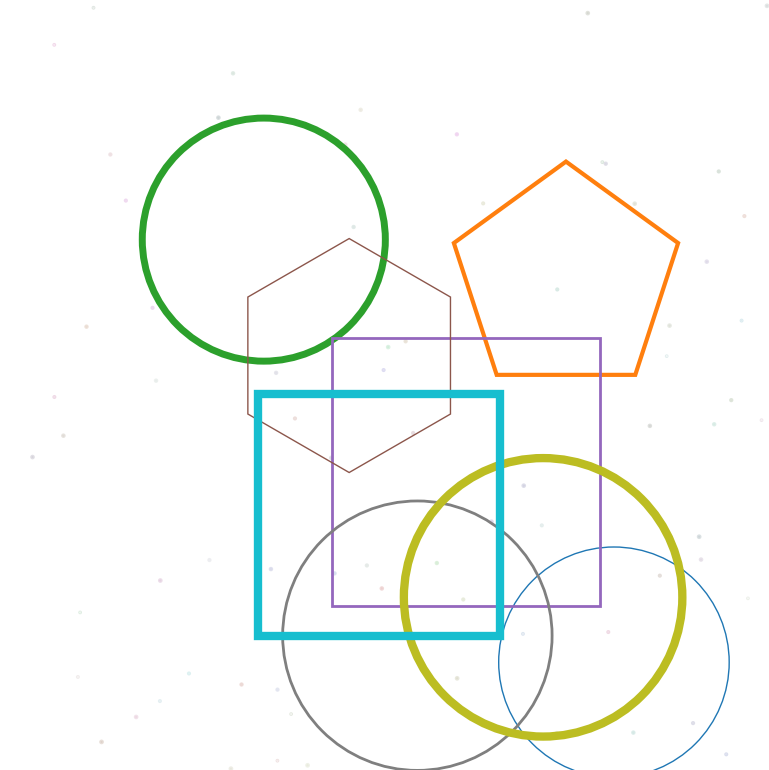[{"shape": "circle", "thickness": 0.5, "radius": 0.75, "center": [0.797, 0.14]}, {"shape": "pentagon", "thickness": 1.5, "radius": 0.77, "center": [0.735, 0.637]}, {"shape": "circle", "thickness": 2.5, "radius": 0.79, "center": [0.343, 0.689]}, {"shape": "square", "thickness": 1, "radius": 0.87, "center": [0.605, 0.387]}, {"shape": "hexagon", "thickness": 0.5, "radius": 0.76, "center": [0.453, 0.538]}, {"shape": "circle", "thickness": 1, "radius": 0.87, "center": [0.542, 0.174]}, {"shape": "circle", "thickness": 3, "radius": 0.9, "center": [0.705, 0.224]}, {"shape": "square", "thickness": 3, "radius": 0.79, "center": [0.493, 0.331]}]